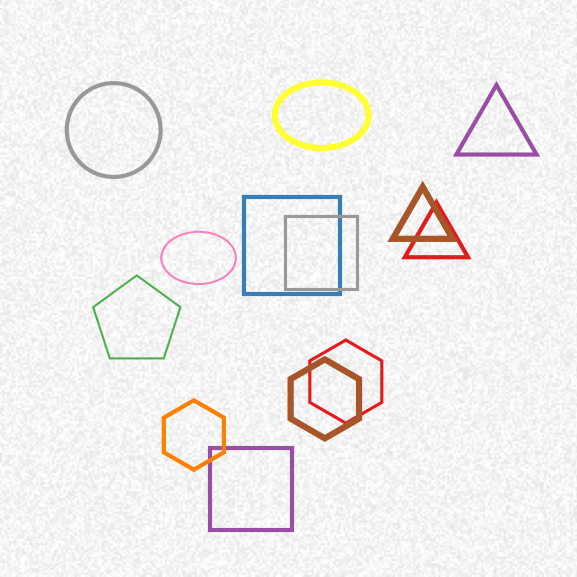[{"shape": "hexagon", "thickness": 1.5, "radius": 0.36, "center": [0.599, 0.338]}, {"shape": "triangle", "thickness": 2, "radius": 0.32, "center": [0.756, 0.585]}, {"shape": "square", "thickness": 2, "radius": 0.42, "center": [0.506, 0.574]}, {"shape": "pentagon", "thickness": 1, "radius": 0.4, "center": [0.237, 0.443]}, {"shape": "square", "thickness": 2, "radius": 0.36, "center": [0.434, 0.153]}, {"shape": "triangle", "thickness": 2, "radius": 0.4, "center": [0.86, 0.772]}, {"shape": "hexagon", "thickness": 2, "radius": 0.3, "center": [0.336, 0.246]}, {"shape": "oval", "thickness": 3, "radius": 0.41, "center": [0.557, 0.8]}, {"shape": "triangle", "thickness": 3, "radius": 0.3, "center": [0.732, 0.616]}, {"shape": "hexagon", "thickness": 3, "radius": 0.34, "center": [0.562, 0.308]}, {"shape": "oval", "thickness": 1, "radius": 0.32, "center": [0.344, 0.553]}, {"shape": "circle", "thickness": 2, "radius": 0.41, "center": [0.197, 0.774]}, {"shape": "square", "thickness": 1.5, "radius": 0.32, "center": [0.556, 0.562]}]